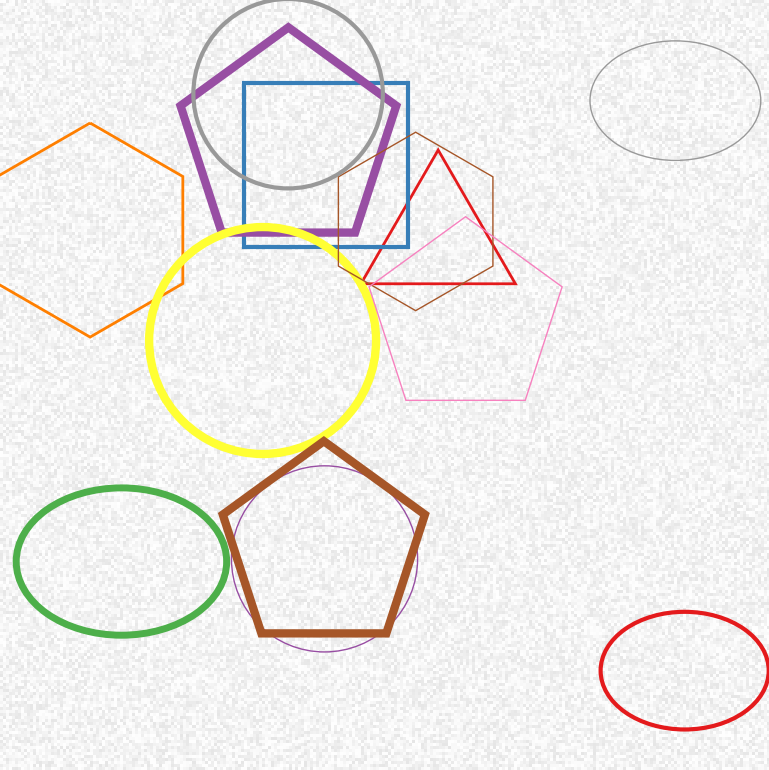[{"shape": "triangle", "thickness": 1, "radius": 0.58, "center": [0.569, 0.689]}, {"shape": "oval", "thickness": 1.5, "radius": 0.55, "center": [0.889, 0.129]}, {"shape": "square", "thickness": 1.5, "radius": 0.53, "center": [0.423, 0.786]}, {"shape": "oval", "thickness": 2.5, "radius": 0.68, "center": [0.158, 0.271]}, {"shape": "pentagon", "thickness": 3, "radius": 0.74, "center": [0.375, 0.817]}, {"shape": "circle", "thickness": 0.5, "radius": 0.6, "center": [0.421, 0.274]}, {"shape": "hexagon", "thickness": 1, "radius": 0.7, "center": [0.117, 0.701]}, {"shape": "circle", "thickness": 3, "radius": 0.74, "center": [0.341, 0.558]}, {"shape": "pentagon", "thickness": 3, "radius": 0.69, "center": [0.421, 0.289]}, {"shape": "hexagon", "thickness": 0.5, "radius": 0.58, "center": [0.54, 0.712]}, {"shape": "pentagon", "thickness": 0.5, "radius": 0.66, "center": [0.605, 0.587]}, {"shape": "oval", "thickness": 0.5, "radius": 0.55, "center": [0.877, 0.869]}, {"shape": "circle", "thickness": 1.5, "radius": 0.62, "center": [0.374, 0.878]}]